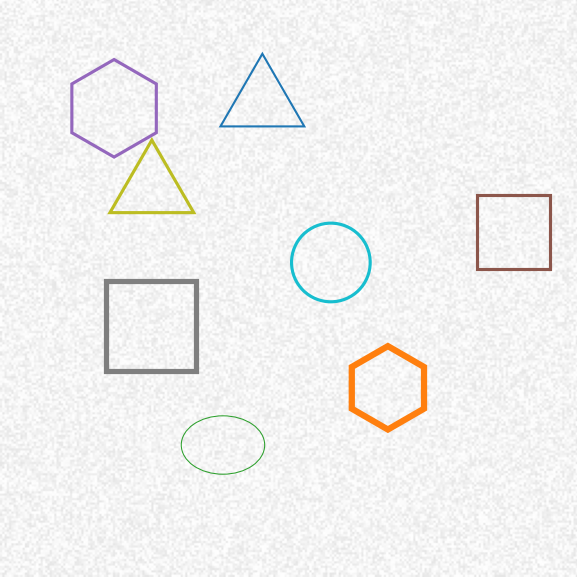[{"shape": "triangle", "thickness": 1, "radius": 0.42, "center": [0.454, 0.822]}, {"shape": "hexagon", "thickness": 3, "radius": 0.36, "center": [0.672, 0.328]}, {"shape": "oval", "thickness": 0.5, "radius": 0.36, "center": [0.386, 0.229]}, {"shape": "hexagon", "thickness": 1.5, "radius": 0.42, "center": [0.198, 0.812]}, {"shape": "square", "thickness": 1.5, "radius": 0.32, "center": [0.889, 0.598]}, {"shape": "square", "thickness": 2.5, "radius": 0.39, "center": [0.261, 0.434]}, {"shape": "triangle", "thickness": 1.5, "radius": 0.42, "center": [0.263, 0.673]}, {"shape": "circle", "thickness": 1.5, "radius": 0.34, "center": [0.573, 0.545]}]